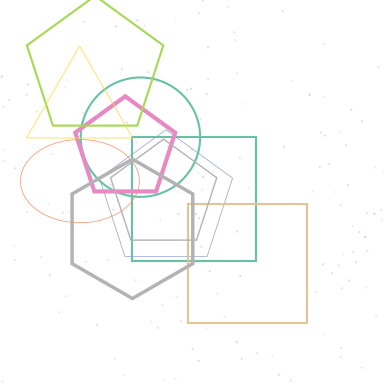[{"shape": "circle", "thickness": 1.5, "radius": 0.78, "center": [0.365, 0.644]}, {"shape": "square", "thickness": 1.5, "radius": 0.81, "center": [0.504, 0.482]}, {"shape": "oval", "thickness": 0.5, "radius": 0.77, "center": [0.208, 0.53]}, {"shape": "pentagon", "thickness": 0.5, "radius": 0.91, "center": [0.431, 0.481]}, {"shape": "pentagon", "thickness": 3, "radius": 0.68, "center": [0.325, 0.613]}, {"shape": "pentagon", "thickness": 1.5, "radius": 0.93, "center": [0.247, 0.824]}, {"shape": "triangle", "thickness": 0.5, "radius": 0.8, "center": [0.207, 0.721]}, {"shape": "square", "thickness": 1.5, "radius": 0.77, "center": [0.644, 0.315]}, {"shape": "hexagon", "thickness": 2.5, "radius": 0.9, "center": [0.344, 0.406]}, {"shape": "pentagon", "thickness": 1, "radius": 0.72, "center": [0.425, 0.494]}]